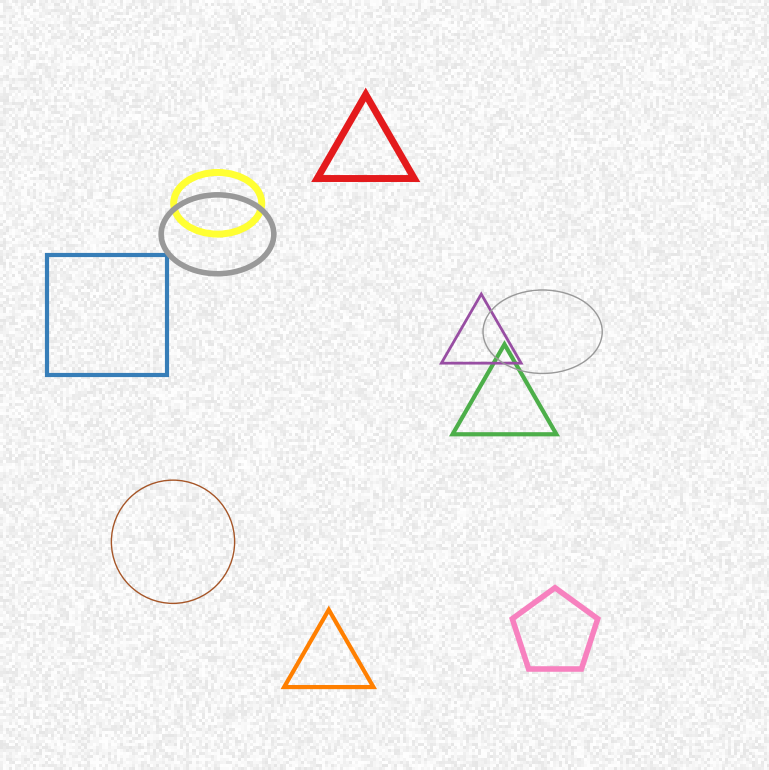[{"shape": "triangle", "thickness": 2.5, "radius": 0.36, "center": [0.475, 0.805]}, {"shape": "square", "thickness": 1.5, "radius": 0.39, "center": [0.139, 0.591]}, {"shape": "triangle", "thickness": 1.5, "radius": 0.39, "center": [0.655, 0.475]}, {"shape": "triangle", "thickness": 1, "radius": 0.3, "center": [0.625, 0.558]}, {"shape": "triangle", "thickness": 1.5, "radius": 0.33, "center": [0.427, 0.141]}, {"shape": "oval", "thickness": 2.5, "radius": 0.29, "center": [0.283, 0.736]}, {"shape": "circle", "thickness": 0.5, "radius": 0.4, "center": [0.225, 0.296]}, {"shape": "pentagon", "thickness": 2, "radius": 0.29, "center": [0.721, 0.178]}, {"shape": "oval", "thickness": 0.5, "radius": 0.39, "center": [0.705, 0.569]}, {"shape": "oval", "thickness": 2, "radius": 0.37, "center": [0.282, 0.696]}]